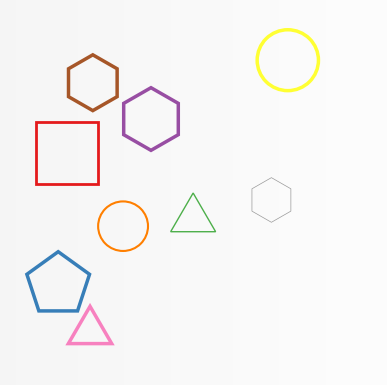[{"shape": "square", "thickness": 2, "radius": 0.4, "center": [0.172, 0.603]}, {"shape": "pentagon", "thickness": 2.5, "radius": 0.42, "center": [0.15, 0.261]}, {"shape": "triangle", "thickness": 1, "radius": 0.33, "center": [0.498, 0.432]}, {"shape": "hexagon", "thickness": 2.5, "radius": 0.41, "center": [0.39, 0.691]}, {"shape": "circle", "thickness": 1.5, "radius": 0.32, "center": [0.318, 0.412]}, {"shape": "circle", "thickness": 2.5, "radius": 0.4, "center": [0.743, 0.844]}, {"shape": "hexagon", "thickness": 2.5, "radius": 0.36, "center": [0.24, 0.785]}, {"shape": "triangle", "thickness": 2.5, "radius": 0.32, "center": [0.232, 0.14]}, {"shape": "hexagon", "thickness": 0.5, "radius": 0.29, "center": [0.7, 0.481]}]